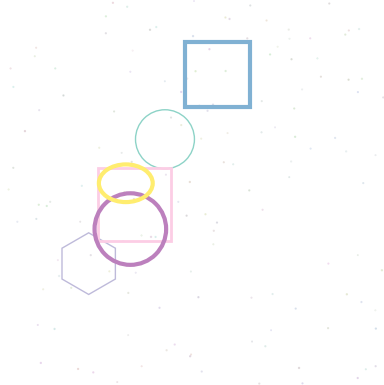[{"shape": "circle", "thickness": 1, "radius": 0.38, "center": [0.429, 0.638]}, {"shape": "hexagon", "thickness": 1, "radius": 0.4, "center": [0.23, 0.315]}, {"shape": "square", "thickness": 3, "radius": 0.43, "center": [0.565, 0.807]}, {"shape": "square", "thickness": 2, "radius": 0.48, "center": [0.35, 0.47]}, {"shape": "circle", "thickness": 3, "radius": 0.46, "center": [0.339, 0.405]}, {"shape": "oval", "thickness": 3, "radius": 0.35, "center": [0.327, 0.524]}]